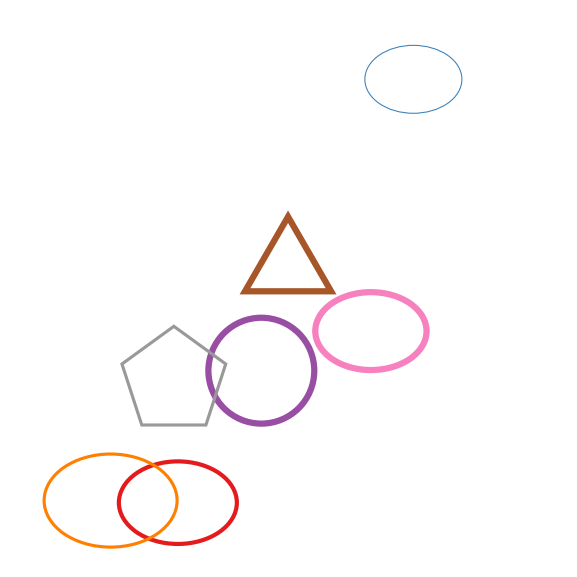[{"shape": "oval", "thickness": 2, "radius": 0.51, "center": [0.308, 0.129]}, {"shape": "oval", "thickness": 0.5, "radius": 0.42, "center": [0.716, 0.862]}, {"shape": "circle", "thickness": 3, "radius": 0.46, "center": [0.453, 0.357]}, {"shape": "oval", "thickness": 1.5, "radius": 0.58, "center": [0.192, 0.132]}, {"shape": "triangle", "thickness": 3, "radius": 0.43, "center": [0.499, 0.538]}, {"shape": "oval", "thickness": 3, "radius": 0.48, "center": [0.642, 0.426]}, {"shape": "pentagon", "thickness": 1.5, "radius": 0.47, "center": [0.301, 0.34]}]